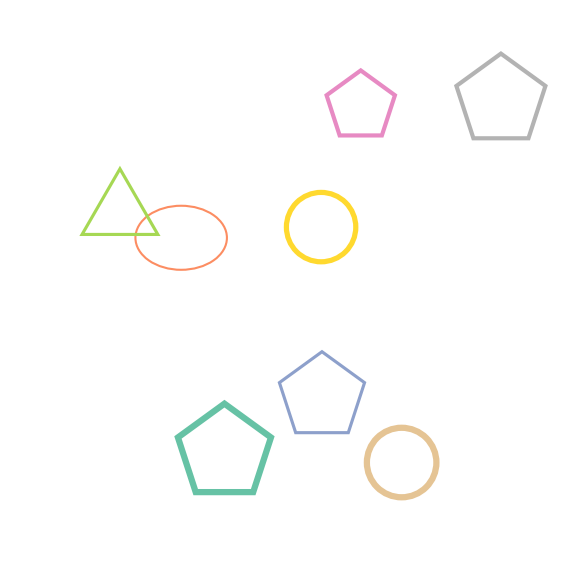[{"shape": "pentagon", "thickness": 3, "radius": 0.42, "center": [0.389, 0.215]}, {"shape": "oval", "thickness": 1, "radius": 0.4, "center": [0.314, 0.587]}, {"shape": "pentagon", "thickness": 1.5, "radius": 0.39, "center": [0.558, 0.313]}, {"shape": "pentagon", "thickness": 2, "radius": 0.31, "center": [0.625, 0.815]}, {"shape": "triangle", "thickness": 1.5, "radius": 0.38, "center": [0.208, 0.631]}, {"shape": "circle", "thickness": 2.5, "radius": 0.3, "center": [0.556, 0.606]}, {"shape": "circle", "thickness": 3, "radius": 0.3, "center": [0.695, 0.198]}, {"shape": "pentagon", "thickness": 2, "radius": 0.41, "center": [0.867, 0.825]}]